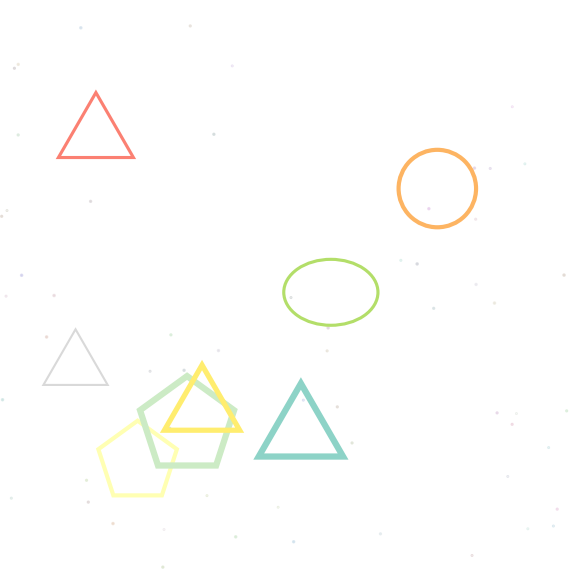[{"shape": "triangle", "thickness": 3, "radius": 0.42, "center": [0.521, 0.251]}, {"shape": "pentagon", "thickness": 2, "radius": 0.36, "center": [0.238, 0.199]}, {"shape": "triangle", "thickness": 1.5, "radius": 0.37, "center": [0.166, 0.764]}, {"shape": "circle", "thickness": 2, "radius": 0.34, "center": [0.757, 0.673]}, {"shape": "oval", "thickness": 1.5, "radius": 0.41, "center": [0.573, 0.493]}, {"shape": "triangle", "thickness": 1, "radius": 0.32, "center": [0.131, 0.365]}, {"shape": "pentagon", "thickness": 3, "radius": 0.43, "center": [0.324, 0.262]}, {"shape": "triangle", "thickness": 2.5, "radius": 0.38, "center": [0.35, 0.292]}]